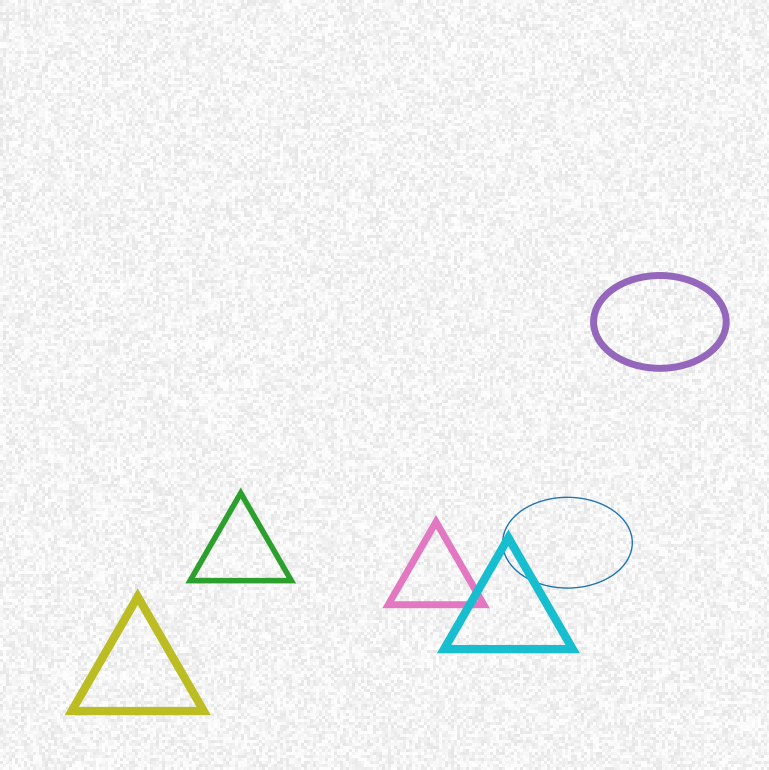[{"shape": "oval", "thickness": 0.5, "radius": 0.42, "center": [0.737, 0.295]}, {"shape": "triangle", "thickness": 2, "radius": 0.38, "center": [0.313, 0.284]}, {"shape": "oval", "thickness": 2.5, "radius": 0.43, "center": [0.857, 0.582]}, {"shape": "triangle", "thickness": 2.5, "radius": 0.36, "center": [0.566, 0.251]}, {"shape": "triangle", "thickness": 3, "radius": 0.5, "center": [0.179, 0.126]}, {"shape": "triangle", "thickness": 3, "radius": 0.48, "center": [0.66, 0.205]}]